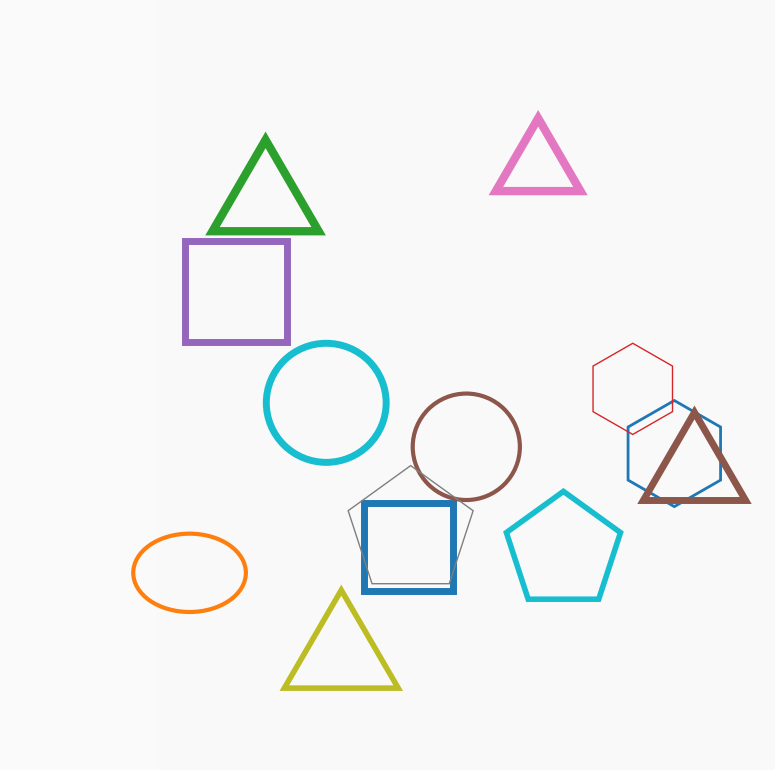[{"shape": "hexagon", "thickness": 1, "radius": 0.34, "center": [0.87, 0.411]}, {"shape": "square", "thickness": 2.5, "radius": 0.29, "center": [0.528, 0.289]}, {"shape": "oval", "thickness": 1.5, "radius": 0.36, "center": [0.245, 0.256]}, {"shape": "triangle", "thickness": 3, "radius": 0.4, "center": [0.343, 0.739]}, {"shape": "hexagon", "thickness": 0.5, "radius": 0.3, "center": [0.816, 0.495]}, {"shape": "square", "thickness": 2.5, "radius": 0.33, "center": [0.305, 0.622]}, {"shape": "circle", "thickness": 1.5, "radius": 0.35, "center": [0.602, 0.42]}, {"shape": "triangle", "thickness": 2.5, "radius": 0.38, "center": [0.896, 0.388]}, {"shape": "triangle", "thickness": 3, "radius": 0.32, "center": [0.694, 0.783]}, {"shape": "pentagon", "thickness": 0.5, "radius": 0.42, "center": [0.53, 0.311]}, {"shape": "triangle", "thickness": 2, "radius": 0.42, "center": [0.44, 0.149]}, {"shape": "pentagon", "thickness": 2, "radius": 0.39, "center": [0.727, 0.284]}, {"shape": "circle", "thickness": 2.5, "radius": 0.39, "center": [0.421, 0.477]}]